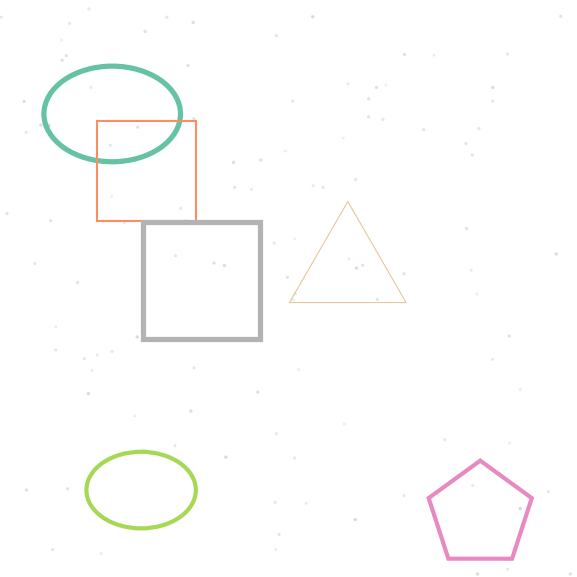[{"shape": "oval", "thickness": 2.5, "radius": 0.59, "center": [0.194, 0.802]}, {"shape": "square", "thickness": 1, "radius": 0.43, "center": [0.254, 0.703]}, {"shape": "pentagon", "thickness": 2, "radius": 0.47, "center": [0.832, 0.108]}, {"shape": "oval", "thickness": 2, "radius": 0.47, "center": [0.244, 0.151]}, {"shape": "triangle", "thickness": 0.5, "radius": 0.58, "center": [0.602, 0.534]}, {"shape": "square", "thickness": 2.5, "radius": 0.5, "center": [0.349, 0.514]}]